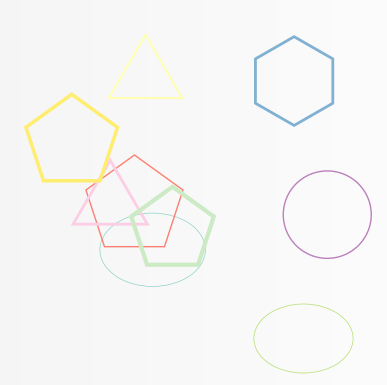[{"shape": "oval", "thickness": 0.5, "radius": 0.68, "center": [0.394, 0.351]}, {"shape": "triangle", "thickness": 1.5, "radius": 0.55, "center": [0.376, 0.8]}, {"shape": "pentagon", "thickness": 1, "radius": 0.66, "center": [0.347, 0.466]}, {"shape": "hexagon", "thickness": 2, "radius": 0.58, "center": [0.759, 0.789]}, {"shape": "oval", "thickness": 0.5, "radius": 0.64, "center": [0.783, 0.121]}, {"shape": "triangle", "thickness": 2, "radius": 0.55, "center": [0.284, 0.473]}, {"shape": "circle", "thickness": 1, "radius": 0.57, "center": [0.845, 0.442]}, {"shape": "pentagon", "thickness": 3, "radius": 0.56, "center": [0.445, 0.403]}, {"shape": "pentagon", "thickness": 2.5, "radius": 0.62, "center": [0.185, 0.631]}]